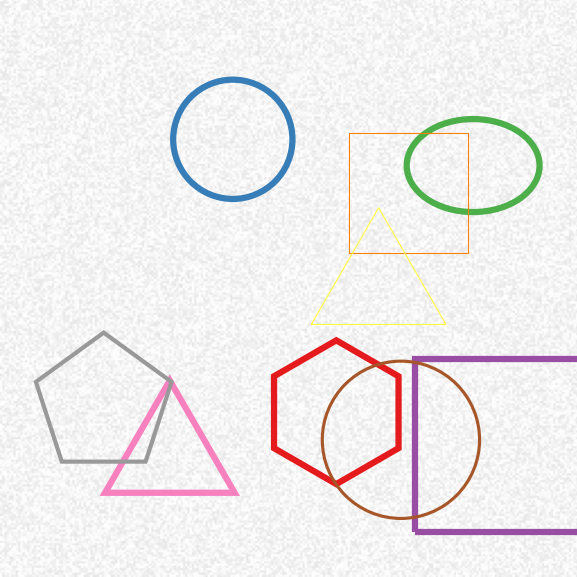[{"shape": "hexagon", "thickness": 3, "radius": 0.62, "center": [0.582, 0.285]}, {"shape": "circle", "thickness": 3, "radius": 0.52, "center": [0.403, 0.758]}, {"shape": "oval", "thickness": 3, "radius": 0.58, "center": [0.819, 0.712]}, {"shape": "square", "thickness": 3, "radius": 0.75, "center": [0.868, 0.228]}, {"shape": "square", "thickness": 0.5, "radius": 0.52, "center": [0.707, 0.665]}, {"shape": "triangle", "thickness": 0.5, "radius": 0.67, "center": [0.656, 0.505]}, {"shape": "circle", "thickness": 1.5, "radius": 0.68, "center": [0.694, 0.238]}, {"shape": "triangle", "thickness": 3, "radius": 0.65, "center": [0.294, 0.211]}, {"shape": "pentagon", "thickness": 2, "radius": 0.62, "center": [0.18, 0.3]}]